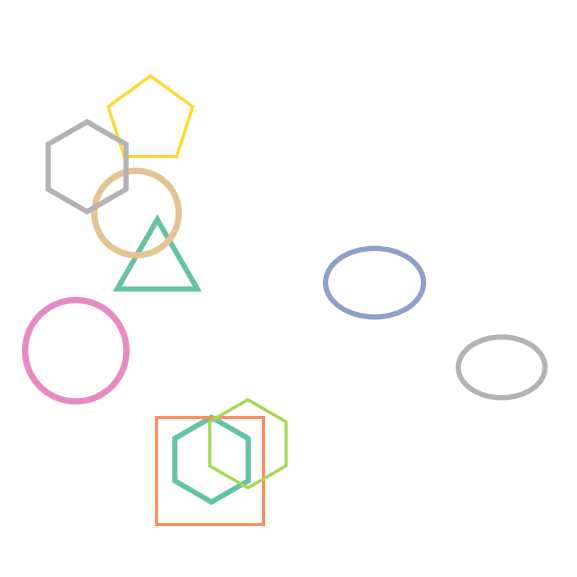[{"shape": "triangle", "thickness": 2.5, "radius": 0.4, "center": [0.272, 0.539]}, {"shape": "hexagon", "thickness": 2.5, "radius": 0.37, "center": [0.366, 0.203]}, {"shape": "square", "thickness": 1.5, "radius": 0.46, "center": [0.363, 0.184]}, {"shape": "oval", "thickness": 2.5, "radius": 0.42, "center": [0.649, 0.51]}, {"shape": "circle", "thickness": 3, "radius": 0.44, "center": [0.131, 0.392]}, {"shape": "hexagon", "thickness": 1.5, "radius": 0.38, "center": [0.429, 0.231]}, {"shape": "pentagon", "thickness": 1.5, "radius": 0.39, "center": [0.261, 0.791]}, {"shape": "circle", "thickness": 3, "radius": 0.37, "center": [0.236, 0.63]}, {"shape": "hexagon", "thickness": 2.5, "radius": 0.39, "center": [0.151, 0.71]}, {"shape": "oval", "thickness": 2.5, "radius": 0.38, "center": [0.869, 0.363]}]